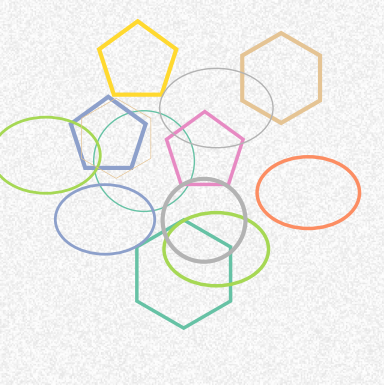[{"shape": "circle", "thickness": 1, "radius": 0.65, "center": [0.374, 0.582]}, {"shape": "hexagon", "thickness": 2.5, "radius": 0.7, "center": [0.477, 0.288]}, {"shape": "oval", "thickness": 2.5, "radius": 0.67, "center": [0.801, 0.5]}, {"shape": "oval", "thickness": 2, "radius": 0.65, "center": [0.273, 0.43]}, {"shape": "pentagon", "thickness": 3, "radius": 0.51, "center": [0.281, 0.646]}, {"shape": "pentagon", "thickness": 2.5, "radius": 0.52, "center": [0.532, 0.606]}, {"shape": "oval", "thickness": 2.5, "radius": 0.68, "center": [0.562, 0.353]}, {"shape": "oval", "thickness": 2, "radius": 0.71, "center": [0.119, 0.597]}, {"shape": "pentagon", "thickness": 3, "radius": 0.53, "center": [0.358, 0.839]}, {"shape": "hexagon", "thickness": 3, "radius": 0.58, "center": [0.73, 0.797]}, {"shape": "hexagon", "thickness": 0.5, "radius": 0.52, "center": [0.302, 0.641]}, {"shape": "oval", "thickness": 1, "radius": 0.74, "center": [0.562, 0.719]}, {"shape": "circle", "thickness": 3, "radius": 0.54, "center": [0.53, 0.428]}]